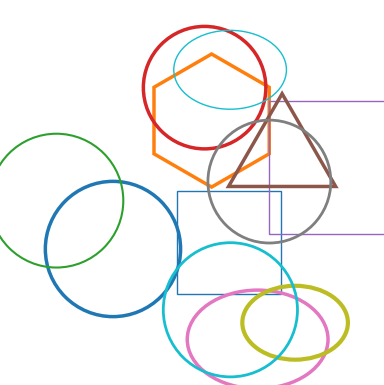[{"shape": "square", "thickness": 1, "radius": 0.67, "center": [0.596, 0.37]}, {"shape": "circle", "thickness": 2.5, "radius": 0.88, "center": [0.293, 0.353]}, {"shape": "hexagon", "thickness": 2.5, "radius": 0.86, "center": [0.55, 0.687]}, {"shape": "circle", "thickness": 1.5, "radius": 0.87, "center": [0.146, 0.479]}, {"shape": "circle", "thickness": 2.5, "radius": 0.8, "center": [0.531, 0.772]}, {"shape": "square", "thickness": 1, "radius": 0.86, "center": [0.87, 0.565]}, {"shape": "triangle", "thickness": 2.5, "radius": 0.8, "center": [0.733, 0.596]}, {"shape": "oval", "thickness": 2.5, "radius": 0.91, "center": [0.669, 0.118]}, {"shape": "circle", "thickness": 2, "radius": 0.8, "center": [0.7, 0.528]}, {"shape": "oval", "thickness": 3, "radius": 0.69, "center": [0.767, 0.162]}, {"shape": "circle", "thickness": 2, "radius": 0.87, "center": [0.598, 0.195]}, {"shape": "oval", "thickness": 1, "radius": 0.73, "center": [0.598, 0.819]}]